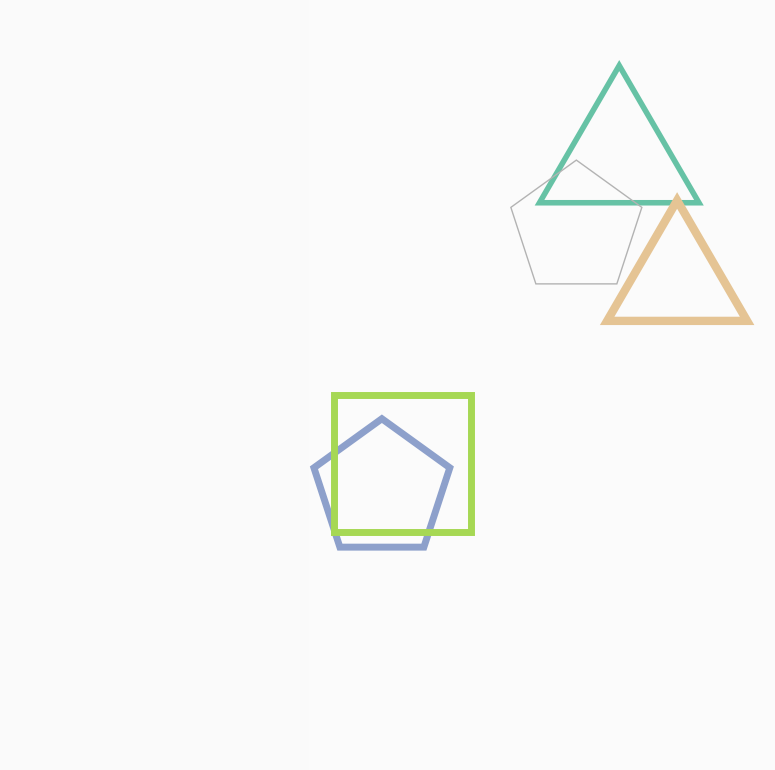[{"shape": "triangle", "thickness": 2, "radius": 0.59, "center": [0.799, 0.796]}, {"shape": "pentagon", "thickness": 2.5, "radius": 0.46, "center": [0.493, 0.364]}, {"shape": "square", "thickness": 2.5, "radius": 0.44, "center": [0.519, 0.398]}, {"shape": "triangle", "thickness": 3, "radius": 0.52, "center": [0.874, 0.635]}, {"shape": "pentagon", "thickness": 0.5, "radius": 0.44, "center": [0.744, 0.703]}]